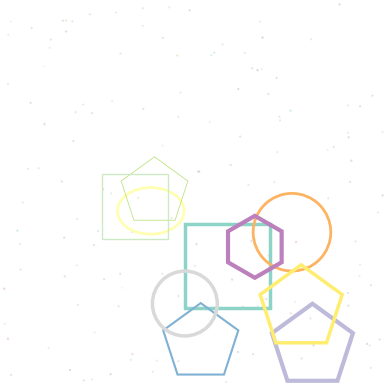[{"shape": "square", "thickness": 2.5, "radius": 0.55, "center": [0.591, 0.31]}, {"shape": "oval", "thickness": 2, "radius": 0.43, "center": [0.392, 0.452]}, {"shape": "pentagon", "thickness": 3, "radius": 0.55, "center": [0.812, 0.1]}, {"shape": "pentagon", "thickness": 1.5, "radius": 0.51, "center": [0.521, 0.11]}, {"shape": "circle", "thickness": 2, "radius": 0.5, "center": [0.758, 0.397]}, {"shape": "pentagon", "thickness": 0.5, "radius": 0.46, "center": [0.401, 0.502]}, {"shape": "circle", "thickness": 2.5, "radius": 0.42, "center": [0.48, 0.212]}, {"shape": "hexagon", "thickness": 3, "radius": 0.4, "center": [0.662, 0.359]}, {"shape": "square", "thickness": 1, "radius": 0.43, "center": [0.35, 0.464]}, {"shape": "pentagon", "thickness": 2.5, "radius": 0.56, "center": [0.782, 0.2]}]